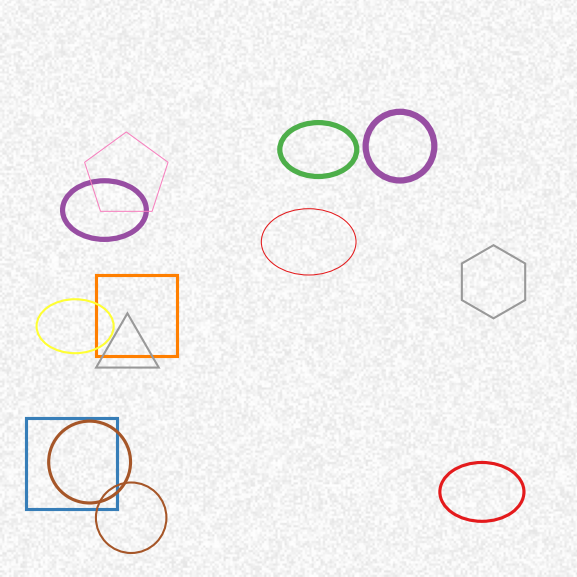[{"shape": "oval", "thickness": 1.5, "radius": 0.36, "center": [0.834, 0.147]}, {"shape": "oval", "thickness": 0.5, "radius": 0.41, "center": [0.535, 0.58]}, {"shape": "square", "thickness": 1.5, "radius": 0.39, "center": [0.123, 0.197]}, {"shape": "oval", "thickness": 2.5, "radius": 0.33, "center": [0.551, 0.74]}, {"shape": "circle", "thickness": 3, "radius": 0.3, "center": [0.693, 0.746]}, {"shape": "oval", "thickness": 2.5, "radius": 0.36, "center": [0.181, 0.635]}, {"shape": "square", "thickness": 1.5, "radius": 0.35, "center": [0.237, 0.453]}, {"shape": "oval", "thickness": 1, "radius": 0.33, "center": [0.13, 0.434]}, {"shape": "circle", "thickness": 1.5, "radius": 0.35, "center": [0.155, 0.199]}, {"shape": "circle", "thickness": 1, "radius": 0.31, "center": [0.227, 0.103]}, {"shape": "pentagon", "thickness": 0.5, "radius": 0.38, "center": [0.219, 0.695]}, {"shape": "hexagon", "thickness": 1, "radius": 0.32, "center": [0.855, 0.511]}, {"shape": "triangle", "thickness": 1, "radius": 0.31, "center": [0.221, 0.394]}]